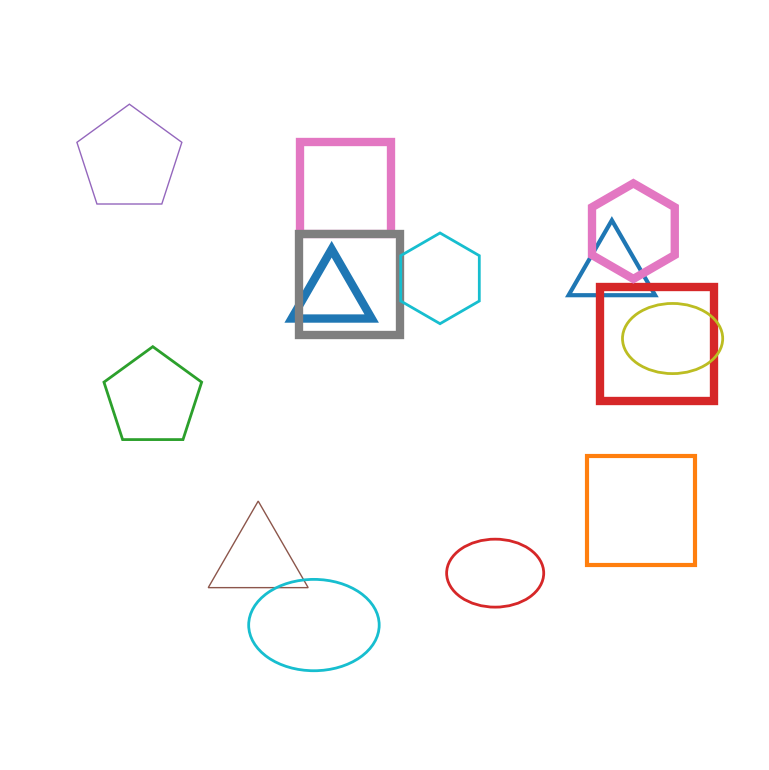[{"shape": "triangle", "thickness": 1.5, "radius": 0.32, "center": [0.795, 0.649]}, {"shape": "triangle", "thickness": 3, "radius": 0.3, "center": [0.431, 0.616]}, {"shape": "square", "thickness": 1.5, "radius": 0.35, "center": [0.832, 0.337]}, {"shape": "pentagon", "thickness": 1, "radius": 0.33, "center": [0.198, 0.483]}, {"shape": "square", "thickness": 3, "radius": 0.37, "center": [0.853, 0.553]}, {"shape": "oval", "thickness": 1, "radius": 0.32, "center": [0.643, 0.256]}, {"shape": "pentagon", "thickness": 0.5, "radius": 0.36, "center": [0.168, 0.793]}, {"shape": "triangle", "thickness": 0.5, "radius": 0.37, "center": [0.335, 0.274]}, {"shape": "hexagon", "thickness": 3, "radius": 0.31, "center": [0.823, 0.7]}, {"shape": "square", "thickness": 3, "radius": 0.3, "center": [0.449, 0.756]}, {"shape": "square", "thickness": 3, "radius": 0.33, "center": [0.454, 0.631]}, {"shape": "oval", "thickness": 1, "radius": 0.33, "center": [0.874, 0.56]}, {"shape": "oval", "thickness": 1, "radius": 0.42, "center": [0.408, 0.188]}, {"shape": "hexagon", "thickness": 1, "radius": 0.29, "center": [0.571, 0.639]}]